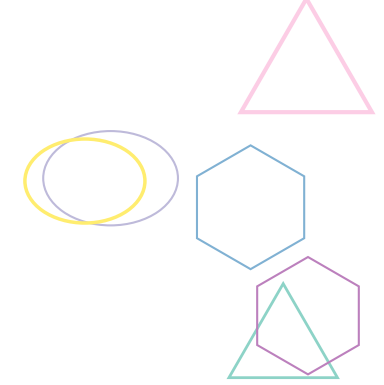[{"shape": "triangle", "thickness": 2, "radius": 0.81, "center": [0.736, 0.1]}, {"shape": "oval", "thickness": 1.5, "radius": 0.87, "center": [0.287, 0.537]}, {"shape": "hexagon", "thickness": 1.5, "radius": 0.8, "center": [0.651, 0.462]}, {"shape": "triangle", "thickness": 3, "radius": 0.98, "center": [0.796, 0.807]}, {"shape": "hexagon", "thickness": 1.5, "radius": 0.76, "center": [0.8, 0.18]}, {"shape": "oval", "thickness": 2.5, "radius": 0.78, "center": [0.221, 0.53]}]